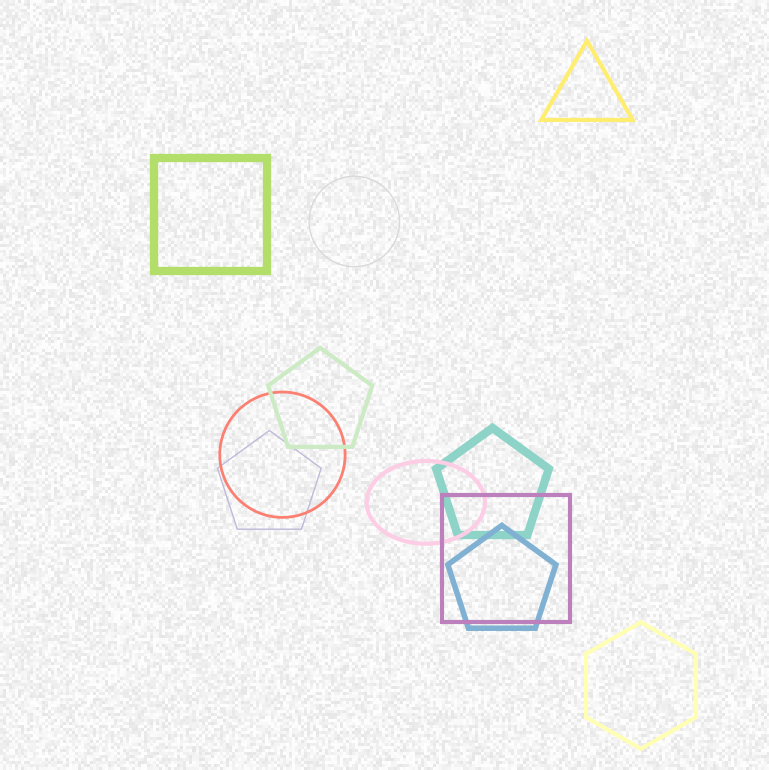[{"shape": "pentagon", "thickness": 3, "radius": 0.38, "center": [0.64, 0.367]}, {"shape": "hexagon", "thickness": 1.5, "radius": 0.41, "center": [0.832, 0.11]}, {"shape": "pentagon", "thickness": 0.5, "radius": 0.35, "center": [0.35, 0.37]}, {"shape": "circle", "thickness": 1, "radius": 0.41, "center": [0.367, 0.409]}, {"shape": "pentagon", "thickness": 2, "radius": 0.37, "center": [0.652, 0.244]}, {"shape": "square", "thickness": 3, "radius": 0.37, "center": [0.273, 0.721]}, {"shape": "oval", "thickness": 1.5, "radius": 0.38, "center": [0.553, 0.348]}, {"shape": "circle", "thickness": 0.5, "radius": 0.29, "center": [0.46, 0.712]}, {"shape": "square", "thickness": 1.5, "radius": 0.41, "center": [0.657, 0.275]}, {"shape": "pentagon", "thickness": 1.5, "radius": 0.36, "center": [0.416, 0.477]}, {"shape": "triangle", "thickness": 1.5, "radius": 0.34, "center": [0.762, 0.878]}]